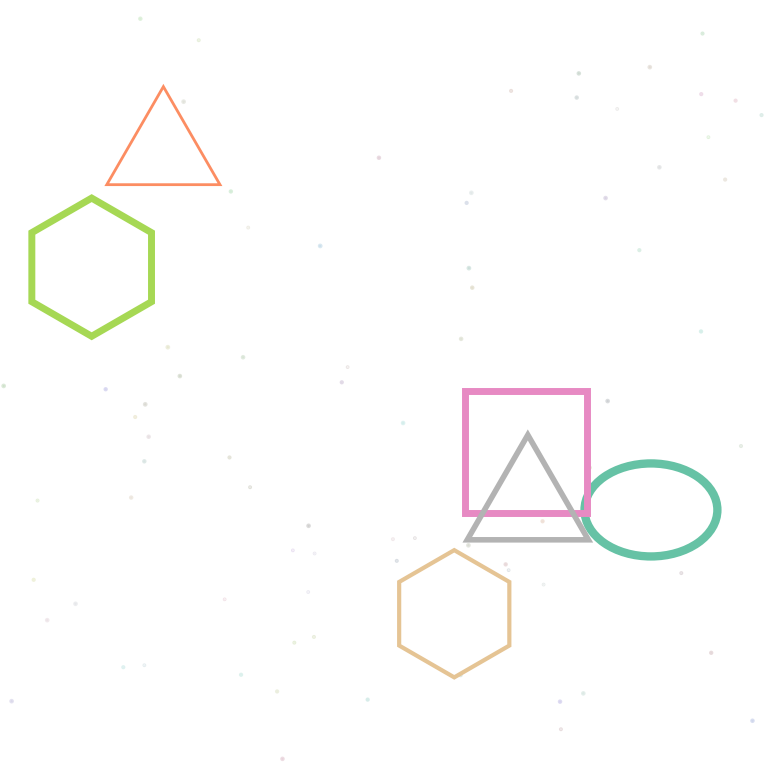[{"shape": "oval", "thickness": 3, "radius": 0.43, "center": [0.845, 0.338]}, {"shape": "triangle", "thickness": 1, "radius": 0.42, "center": [0.212, 0.803]}, {"shape": "square", "thickness": 2.5, "radius": 0.4, "center": [0.683, 0.413]}, {"shape": "hexagon", "thickness": 2.5, "radius": 0.45, "center": [0.119, 0.653]}, {"shape": "hexagon", "thickness": 1.5, "radius": 0.41, "center": [0.59, 0.203]}, {"shape": "triangle", "thickness": 2, "radius": 0.45, "center": [0.685, 0.344]}]